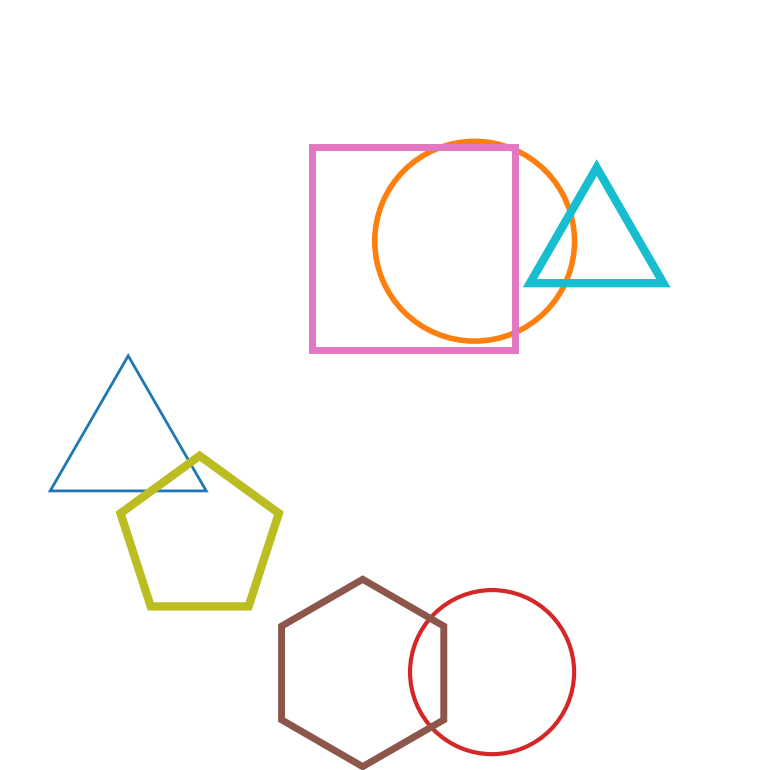[{"shape": "triangle", "thickness": 1, "radius": 0.59, "center": [0.166, 0.421]}, {"shape": "circle", "thickness": 2, "radius": 0.65, "center": [0.616, 0.687]}, {"shape": "circle", "thickness": 1.5, "radius": 0.53, "center": [0.639, 0.127]}, {"shape": "hexagon", "thickness": 2.5, "radius": 0.61, "center": [0.471, 0.126]}, {"shape": "square", "thickness": 2.5, "radius": 0.66, "center": [0.537, 0.677]}, {"shape": "pentagon", "thickness": 3, "radius": 0.54, "center": [0.259, 0.3]}, {"shape": "triangle", "thickness": 3, "radius": 0.5, "center": [0.775, 0.682]}]